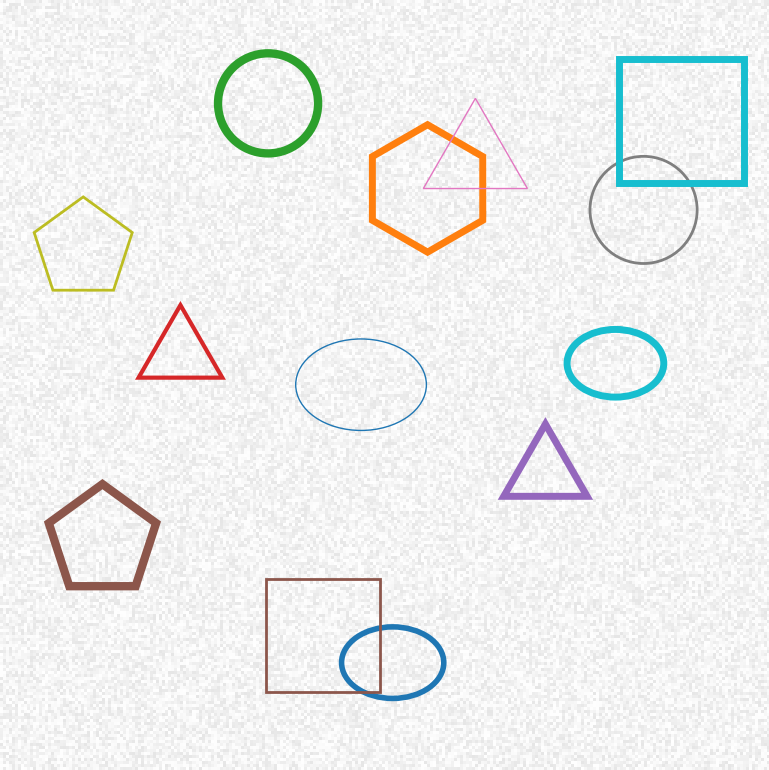[{"shape": "oval", "thickness": 2, "radius": 0.33, "center": [0.51, 0.139]}, {"shape": "oval", "thickness": 0.5, "radius": 0.42, "center": [0.469, 0.5]}, {"shape": "hexagon", "thickness": 2.5, "radius": 0.41, "center": [0.555, 0.755]}, {"shape": "circle", "thickness": 3, "radius": 0.32, "center": [0.348, 0.866]}, {"shape": "triangle", "thickness": 1.5, "radius": 0.31, "center": [0.234, 0.541]}, {"shape": "triangle", "thickness": 2.5, "radius": 0.31, "center": [0.708, 0.387]}, {"shape": "square", "thickness": 1, "radius": 0.37, "center": [0.419, 0.175]}, {"shape": "pentagon", "thickness": 3, "radius": 0.37, "center": [0.133, 0.298]}, {"shape": "triangle", "thickness": 0.5, "radius": 0.39, "center": [0.617, 0.794]}, {"shape": "circle", "thickness": 1, "radius": 0.35, "center": [0.836, 0.727]}, {"shape": "pentagon", "thickness": 1, "radius": 0.33, "center": [0.108, 0.677]}, {"shape": "square", "thickness": 2.5, "radius": 0.41, "center": [0.885, 0.843]}, {"shape": "oval", "thickness": 2.5, "radius": 0.31, "center": [0.799, 0.528]}]